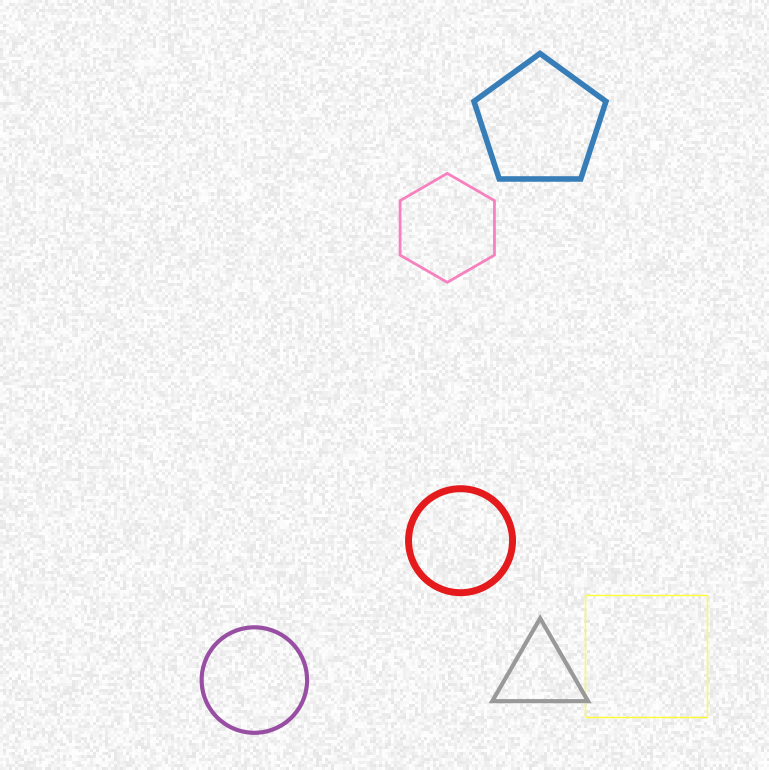[{"shape": "circle", "thickness": 2.5, "radius": 0.34, "center": [0.598, 0.298]}, {"shape": "pentagon", "thickness": 2, "radius": 0.45, "center": [0.701, 0.84]}, {"shape": "circle", "thickness": 1.5, "radius": 0.34, "center": [0.33, 0.117]}, {"shape": "square", "thickness": 0.5, "radius": 0.4, "center": [0.839, 0.148]}, {"shape": "hexagon", "thickness": 1, "radius": 0.35, "center": [0.581, 0.704]}, {"shape": "triangle", "thickness": 1.5, "radius": 0.36, "center": [0.702, 0.125]}]